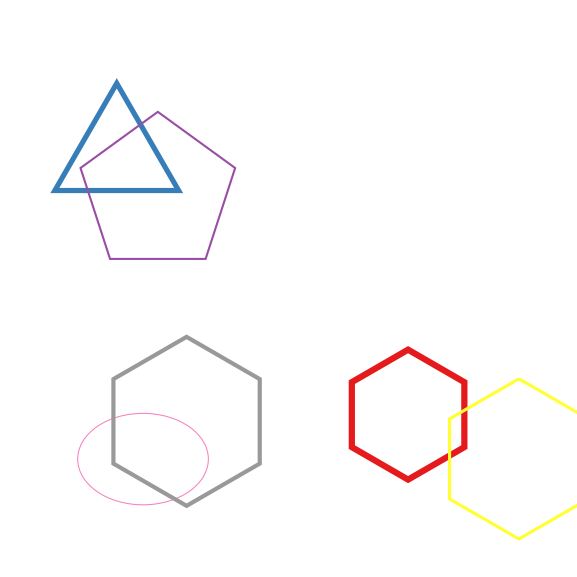[{"shape": "hexagon", "thickness": 3, "radius": 0.56, "center": [0.707, 0.281]}, {"shape": "triangle", "thickness": 2.5, "radius": 0.62, "center": [0.202, 0.731]}, {"shape": "pentagon", "thickness": 1, "radius": 0.7, "center": [0.273, 0.665]}, {"shape": "hexagon", "thickness": 1.5, "radius": 0.69, "center": [0.899, 0.205]}, {"shape": "oval", "thickness": 0.5, "radius": 0.57, "center": [0.248, 0.204]}, {"shape": "hexagon", "thickness": 2, "radius": 0.73, "center": [0.323, 0.27]}]